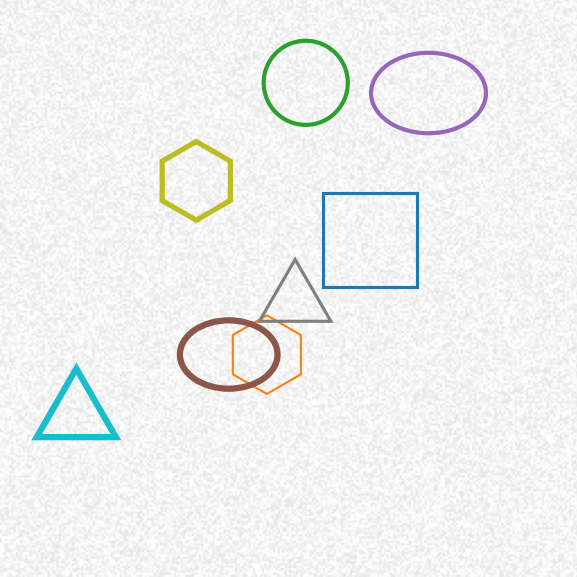[{"shape": "square", "thickness": 1.5, "radius": 0.41, "center": [0.641, 0.584]}, {"shape": "hexagon", "thickness": 1, "radius": 0.34, "center": [0.462, 0.385]}, {"shape": "circle", "thickness": 2, "radius": 0.36, "center": [0.529, 0.856]}, {"shape": "oval", "thickness": 2, "radius": 0.5, "center": [0.742, 0.838]}, {"shape": "oval", "thickness": 3, "radius": 0.42, "center": [0.396, 0.385]}, {"shape": "triangle", "thickness": 1.5, "radius": 0.36, "center": [0.511, 0.479]}, {"shape": "hexagon", "thickness": 2.5, "radius": 0.34, "center": [0.34, 0.686]}, {"shape": "triangle", "thickness": 3, "radius": 0.4, "center": [0.132, 0.282]}]